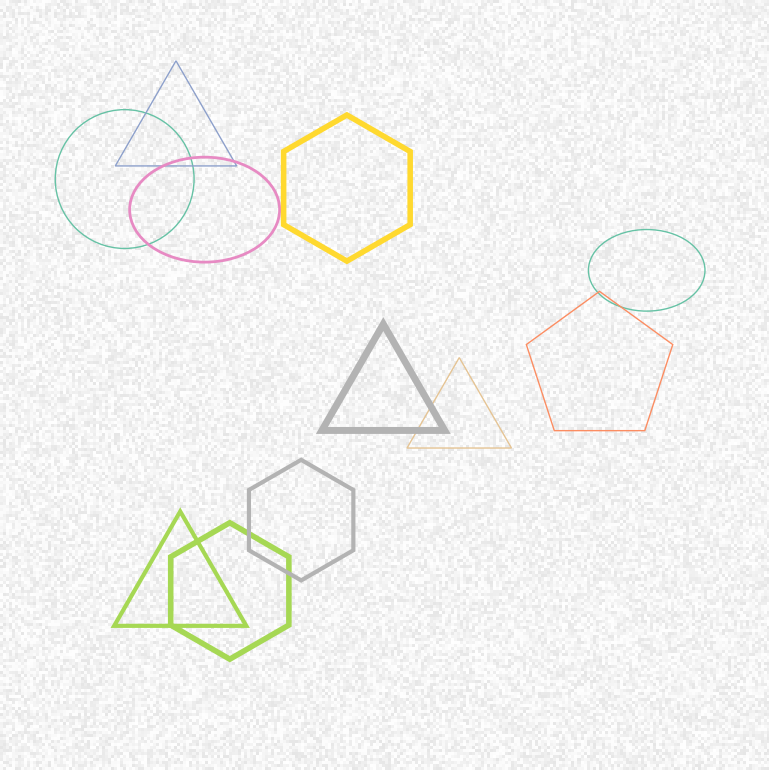[{"shape": "circle", "thickness": 0.5, "radius": 0.45, "center": [0.162, 0.767]}, {"shape": "oval", "thickness": 0.5, "radius": 0.38, "center": [0.84, 0.649]}, {"shape": "pentagon", "thickness": 0.5, "radius": 0.5, "center": [0.779, 0.522]}, {"shape": "triangle", "thickness": 0.5, "radius": 0.46, "center": [0.229, 0.83]}, {"shape": "oval", "thickness": 1, "radius": 0.49, "center": [0.266, 0.728]}, {"shape": "hexagon", "thickness": 2, "radius": 0.44, "center": [0.298, 0.233]}, {"shape": "triangle", "thickness": 1.5, "radius": 0.5, "center": [0.234, 0.237]}, {"shape": "hexagon", "thickness": 2, "radius": 0.47, "center": [0.451, 0.756]}, {"shape": "triangle", "thickness": 0.5, "radius": 0.39, "center": [0.596, 0.457]}, {"shape": "hexagon", "thickness": 1.5, "radius": 0.39, "center": [0.391, 0.325]}, {"shape": "triangle", "thickness": 2.5, "radius": 0.46, "center": [0.498, 0.487]}]